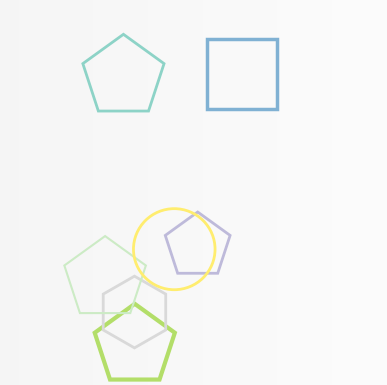[{"shape": "pentagon", "thickness": 2, "radius": 0.55, "center": [0.319, 0.801]}, {"shape": "pentagon", "thickness": 2, "radius": 0.44, "center": [0.51, 0.361]}, {"shape": "square", "thickness": 2.5, "radius": 0.46, "center": [0.624, 0.808]}, {"shape": "pentagon", "thickness": 3, "radius": 0.54, "center": [0.348, 0.102]}, {"shape": "hexagon", "thickness": 2, "radius": 0.47, "center": [0.347, 0.19]}, {"shape": "pentagon", "thickness": 1.5, "radius": 0.55, "center": [0.271, 0.276]}, {"shape": "circle", "thickness": 2, "radius": 0.53, "center": [0.45, 0.353]}]